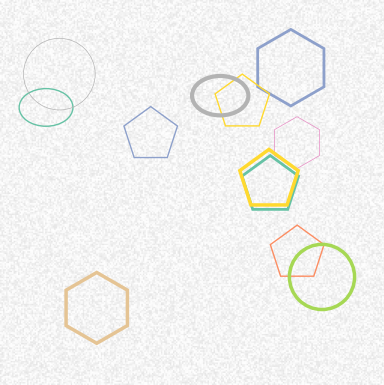[{"shape": "oval", "thickness": 1, "radius": 0.35, "center": [0.12, 0.721]}, {"shape": "pentagon", "thickness": 2, "radius": 0.39, "center": [0.702, 0.519]}, {"shape": "pentagon", "thickness": 1, "radius": 0.37, "center": [0.772, 0.342]}, {"shape": "hexagon", "thickness": 2, "radius": 0.5, "center": [0.755, 0.824]}, {"shape": "pentagon", "thickness": 1, "radius": 0.37, "center": [0.391, 0.65]}, {"shape": "hexagon", "thickness": 0.5, "radius": 0.34, "center": [0.771, 0.63]}, {"shape": "circle", "thickness": 2.5, "radius": 0.42, "center": [0.836, 0.281]}, {"shape": "pentagon", "thickness": 1, "radius": 0.37, "center": [0.629, 0.733]}, {"shape": "pentagon", "thickness": 2.5, "radius": 0.4, "center": [0.699, 0.532]}, {"shape": "hexagon", "thickness": 2.5, "radius": 0.46, "center": [0.251, 0.2]}, {"shape": "circle", "thickness": 0.5, "radius": 0.47, "center": [0.154, 0.807]}, {"shape": "oval", "thickness": 3, "radius": 0.37, "center": [0.572, 0.752]}]